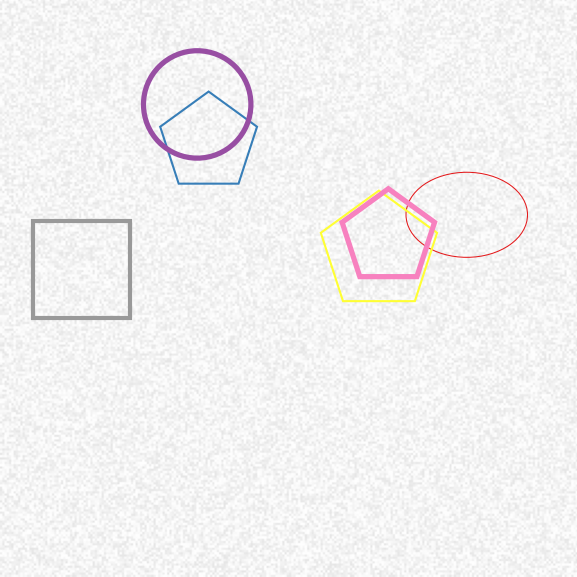[{"shape": "oval", "thickness": 0.5, "radius": 0.53, "center": [0.808, 0.627]}, {"shape": "pentagon", "thickness": 1, "radius": 0.44, "center": [0.361, 0.752]}, {"shape": "circle", "thickness": 2.5, "radius": 0.46, "center": [0.341, 0.818]}, {"shape": "pentagon", "thickness": 1, "radius": 0.53, "center": [0.656, 0.563]}, {"shape": "pentagon", "thickness": 2.5, "radius": 0.42, "center": [0.672, 0.588]}, {"shape": "square", "thickness": 2, "radius": 0.42, "center": [0.141, 0.532]}]